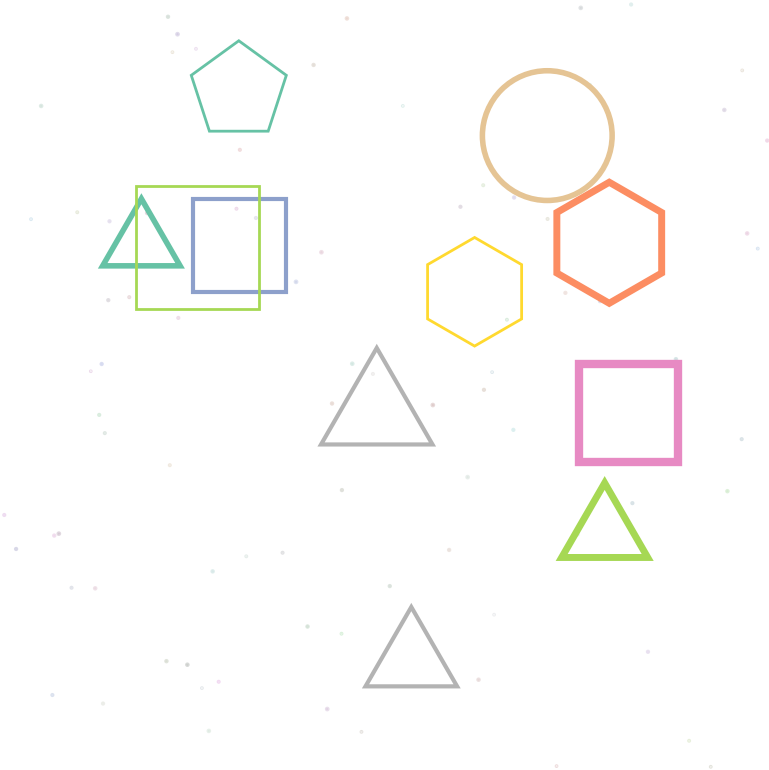[{"shape": "pentagon", "thickness": 1, "radius": 0.32, "center": [0.31, 0.882]}, {"shape": "triangle", "thickness": 2, "radius": 0.29, "center": [0.184, 0.684]}, {"shape": "hexagon", "thickness": 2.5, "radius": 0.39, "center": [0.791, 0.685]}, {"shape": "square", "thickness": 1.5, "radius": 0.3, "center": [0.311, 0.681]}, {"shape": "square", "thickness": 3, "radius": 0.32, "center": [0.816, 0.464]}, {"shape": "square", "thickness": 1, "radius": 0.4, "center": [0.256, 0.679]}, {"shape": "triangle", "thickness": 2.5, "radius": 0.32, "center": [0.785, 0.308]}, {"shape": "hexagon", "thickness": 1, "radius": 0.35, "center": [0.616, 0.621]}, {"shape": "circle", "thickness": 2, "radius": 0.42, "center": [0.711, 0.824]}, {"shape": "triangle", "thickness": 1.5, "radius": 0.34, "center": [0.534, 0.143]}, {"shape": "triangle", "thickness": 1.5, "radius": 0.42, "center": [0.489, 0.465]}]